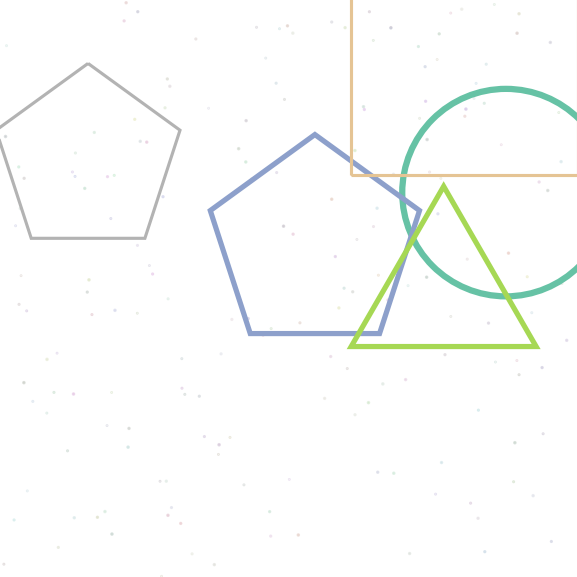[{"shape": "circle", "thickness": 3, "radius": 0.9, "center": [0.876, 0.666]}, {"shape": "pentagon", "thickness": 2.5, "radius": 0.95, "center": [0.545, 0.576]}, {"shape": "triangle", "thickness": 2.5, "radius": 0.92, "center": [0.768, 0.492]}, {"shape": "square", "thickness": 1.5, "radius": 0.98, "center": [0.804, 0.893]}, {"shape": "pentagon", "thickness": 1.5, "radius": 0.84, "center": [0.152, 0.722]}]